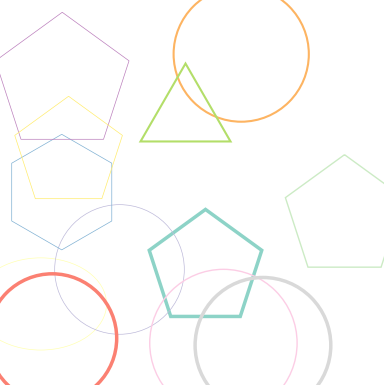[{"shape": "pentagon", "thickness": 2.5, "radius": 0.77, "center": [0.534, 0.302]}, {"shape": "oval", "thickness": 0.5, "radius": 0.86, "center": [0.106, 0.211]}, {"shape": "circle", "thickness": 0.5, "radius": 0.84, "center": [0.31, 0.3]}, {"shape": "circle", "thickness": 2.5, "radius": 0.84, "center": [0.136, 0.121]}, {"shape": "hexagon", "thickness": 0.5, "radius": 0.75, "center": [0.16, 0.501]}, {"shape": "circle", "thickness": 1.5, "radius": 0.88, "center": [0.627, 0.859]}, {"shape": "triangle", "thickness": 1.5, "radius": 0.67, "center": [0.482, 0.7]}, {"shape": "circle", "thickness": 1, "radius": 0.96, "center": [0.58, 0.109]}, {"shape": "circle", "thickness": 2.5, "radius": 0.88, "center": [0.683, 0.103]}, {"shape": "pentagon", "thickness": 0.5, "radius": 0.91, "center": [0.162, 0.786]}, {"shape": "pentagon", "thickness": 1, "radius": 0.81, "center": [0.895, 0.437]}, {"shape": "pentagon", "thickness": 0.5, "radius": 0.74, "center": [0.178, 0.603]}]